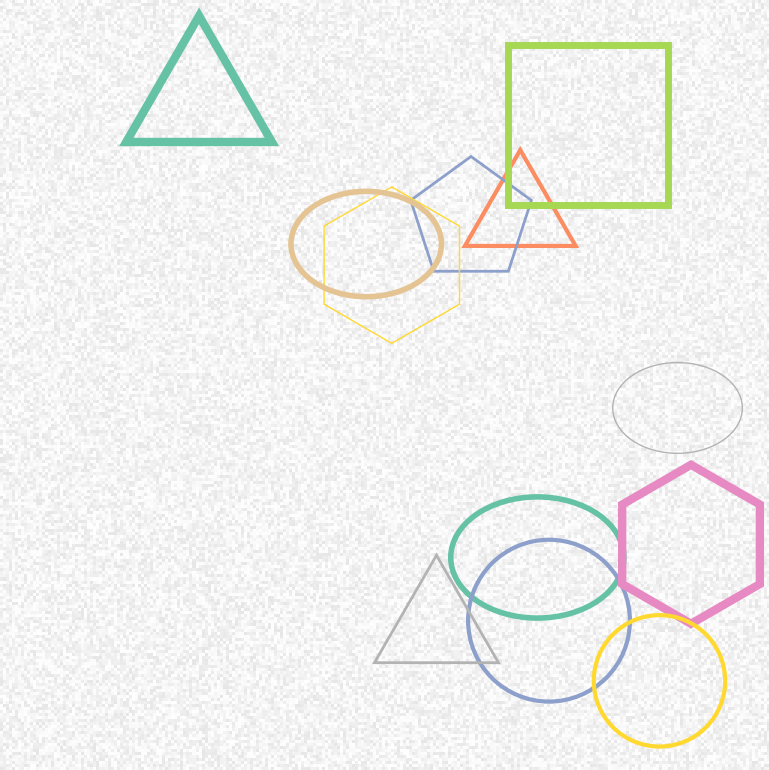[{"shape": "triangle", "thickness": 3, "radius": 0.55, "center": [0.259, 0.87]}, {"shape": "oval", "thickness": 2, "radius": 0.56, "center": [0.698, 0.276]}, {"shape": "triangle", "thickness": 1.5, "radius": 0.42, "center": [0.676, 0.722]}, {"shape": "circle", "thickness": 1.5, "radius": 0.53, "center": [0.713, 0.194]}, {"shape": "pentagon", "thickness": 1, "radius": 0.41, "center": [0.612, 0.714]}, {"shape": "hexagon", "thickness": 3, "radius": 0.52, "center": [0.897, 0.293]}, {"shape": "square", "thickness": 2.5, "radius": 0.52, "center": [0.763, 0.838]}, {"shape": "hexagon", "thickness": 0.5, "radius": 0.51, "center": [0.509, 0.656]}, {"shape": "circle", "thickness": 1.5, "radius": 0.43, "center": [0.856, 0.116]}, {"shape": "oval", "thickness": 2, "radius": 0.49, "center": [0.476, 0.683]}, {"shape": "oval", "thickness": 0.5, "radius": 0.42, "center": [0.88, 0.47]}, {"shape": "triangle", "thickness": 1, "radius": 0.46, "center": [0.567, 0.186]}]